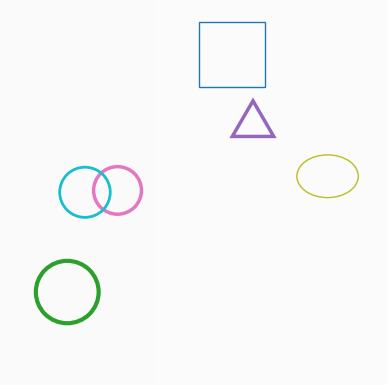[{"shape": "square", "thickness": 1, "radius": 0.43, "center": [0.599, 0.858]}, {"shape": "circle", "thickness": 3, "radius": 0.41, "center": [0.174, 0.241]}, {"shape": "triangle", "thickness": 2.5, "radius": 0.31, "center": [0.653, 0.676]}, {"shape": "circle", "thickness": 2.5, "radius": 0.31, "center": [0.303, 0.505]}, {"shape": "oval", "thickness": 1, "radius": 0.4, "center": [0.845, 0.542]}, {"shape": "circle", "thickness": 2, "radius": 0.33, "center": [0.219, 0.501]}]